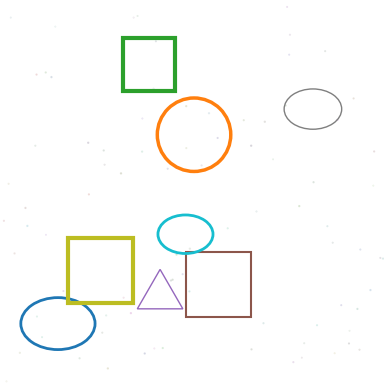[{"shape": "oval", "thickness": 2, "radius": 0.48, "center": [0.15, 0.159]}, {"shape": "circle", "thickness": 2.5, "radius": 0.48, "center": [0.504, 0.65]}, {"shape": "square", "thickness": 3, "radius": 0.34, "center": [0.386, 0.833]}, {"shape": "triangle", "thickness": 1, "radius": 0.34, "center": [0.416, 0.232]}, {"shape": "square", "thickness": 1.5, "radius": 0.42, "center": [0.567, 0.26]}, {"shape": "oval", "thickness": 1, "radius": 0.37, "center": [0.813, 0.717]}, {"shape": "square", "thickness": 3, "radius": 0.42, "center": [0.261, 0.297]}, {"shape": "oval", "thickness": 2, "radius": 0.36, "center": [0.482, 0.392]}]